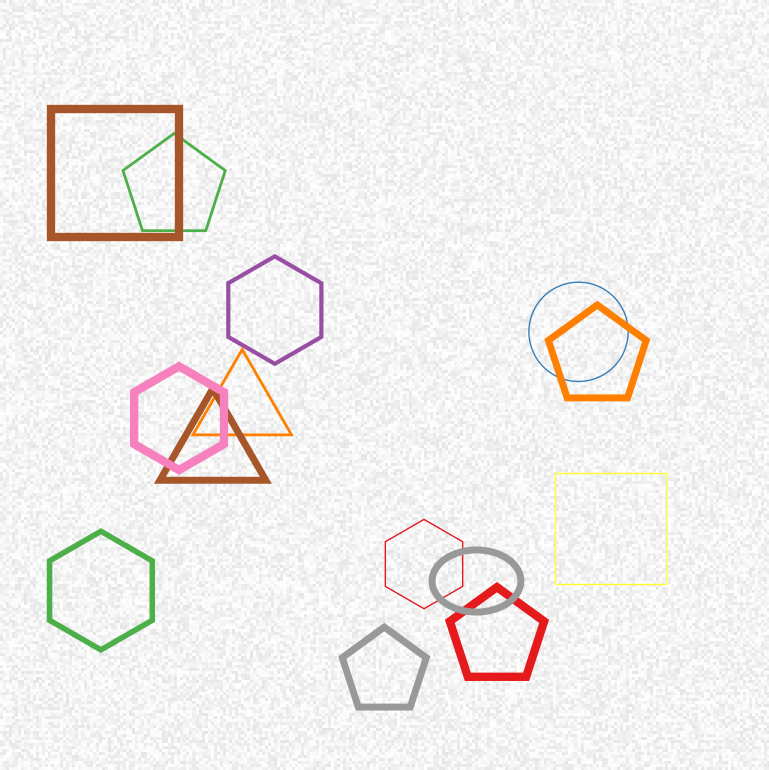[{"shape": "hexagon", "thickness": 0.5, "radius": 0.29, "center": [0.551, 0.267]}, {"shape": "pentagon", "thickness": 3, "radius": 0.32, "center": [0.645, 0.173]}, {"shape": "circle", "thickness": 0.5, "radius": 0.32, "center": [0.751, 0.569]}, {"shape": "pentagon", "thickness": 1, "radius": 0.35, "center": [0.226, 0.757]}, {"shape": "hexagon", "thickness": 2, "radius": 0.39, "center": [0.131, 0.233]}, {"shape": "hexagon", "thickness": 1.5, "radius": 0.35, "center": [0.357, 0.597]}, {"shape": "triangle", "thickness": 1, "radius": 0.37, "center": [0.315, 0.472]}, {"shape": "pentagon", "thickness": 2.5, "radius": 0.33, "center": [0.776, 0.537]}, {"shape": "square", "thickness": 0.5, "radius": 0.36, "center": [0.793, 0.313]}, {"shape": "square", "thickness": 3, "radius": 0.42, "center": [0.149, 0.775]}, {"shape": "triangle", "thickness": 2.5, "radius": 0.4, "center": [0.276, 0.416]}, {"shape": "hexagon", "thickness": 3, "radius": 0.34, "center": [0.233, 0.457]}, {"shape": "pentagon", "thickness": 2.5, "radius": 0.29, "center": [0.499, 0.128]}, {"shape": "oval", "thickness": 2.5, "radius": 0.29, "center": [0.619, 0.245]}]